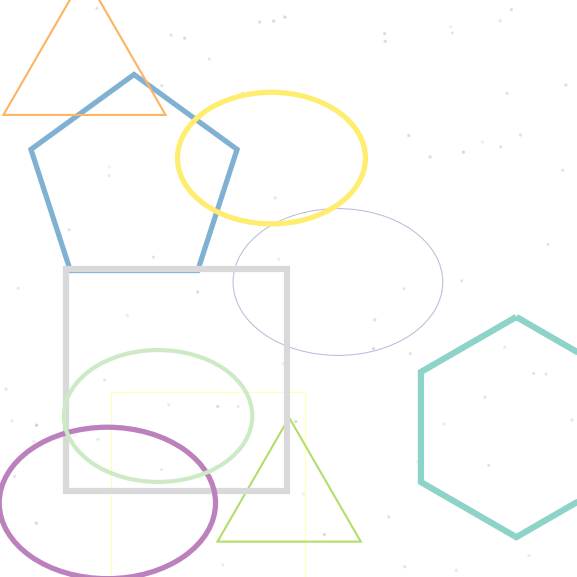[{"shape": "hexagon", "thickness": 3, "radius": 0.95, "center": [0.894, 0.26]}, {"shape": "square", "thickness": 0.5, "radius": 0.84, "center": [0.36, 0.152]}, {"shape": "oval", "thickness": 0.5, "radius": 0.91, "center": [0.585, 0.511]}, {"shape": "pentagon", "thickness": 2.5, "radius": 0.94, "center": [0.232, 0.682]}, {"shape": "triangle", "thickness": 1, "radius": 0.81, "center": [0.146, 0.881]}, {"shape": "triangle", "thickness": 1, "radius": 0.72, "center": [0.501, 0.133]}, {"shape": "square", "thickness": 3, "radius": 0.96, "center": [0.306, 0.34]}, {"shape": "oval", "thickness": 2.5, "radius": 0.94, "center": [0.186, 0.128]}, {"shape": "oval", "thickness": 2, "radius": 0.82, "center": [0.274, 0.279]}, {"shape": "oval", "thickness": 2.5, "radius": 0.81, "center": [0.47, 0.725]}]